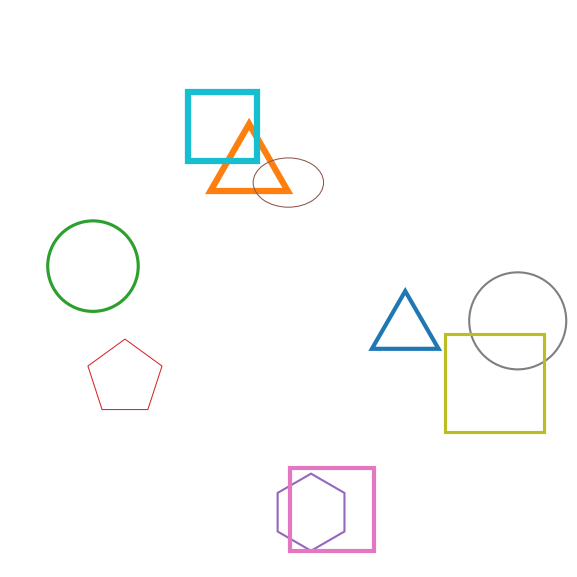[{"shape": "triangle", "thickness": 2, "radius": 0.33, "center": [0.702, 0.428]}, {"shape": "triangle", "thickness": 3, "radius": 0.39, "center": [0.431, 0.707]}, {"shape": "circle", "thickness": 1.5, "radius": 0.39, "center": [0.161, 0.538]}, {"shape": "pentagon", "thickness": 0.5, "radius": 0.34, "center": [0.216, 0.344]}, {"shape": "hexagon", "thickness": 1, "radius": 0.33, "center": [0.539, 0.112]}, {"shape": "oval", "thickness": 0.5, "radius": 0.3, "center": [0.499, 0.683]}, {"shape": "square", "thickness": 2, "radius": 0.36, "center": [0.575, 0.117]}, {"shape": "circle", "thickness": 1, "radius": 0.42, "center": [0.897, 0.444]}, {"shape": "square", "thickness": 1.5, "radius": 0.43, "center": [0.856, 0.336]}, {"shape": "square", "thickness": 3, "radius": 0.3, "center": [0.385, 0.781]}]